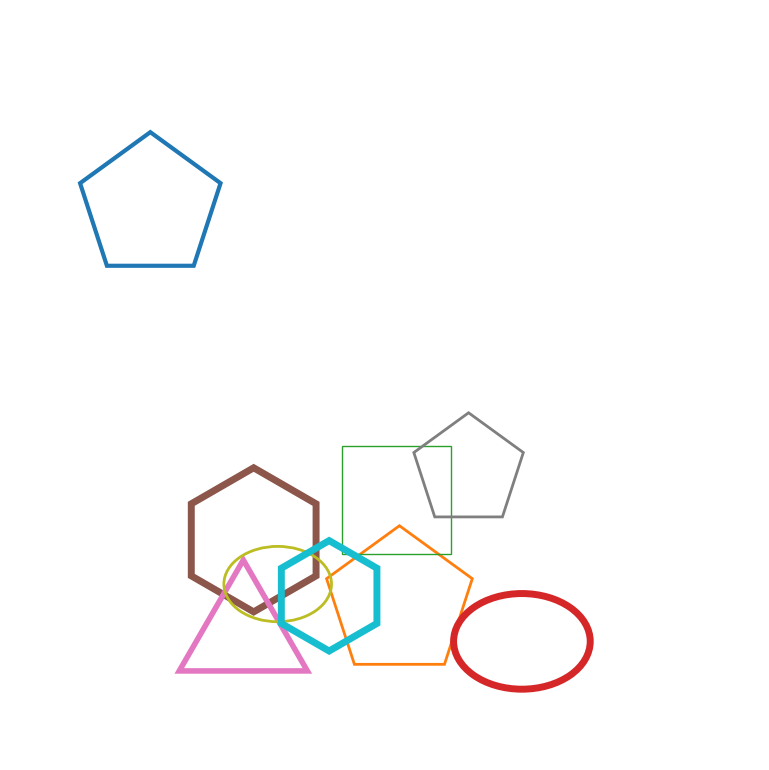[{"shape": "pentagon", "thickness": 1.5, "radius": 0.48, "center": [0.195, 0.732]}, {"shape": "pentagon", "thickness": 1, "radius": 0.5, "center": [0.519, 0.218]}, {"shape": "square", "thickness": 0.5, "radius": 0.35, "center": [0.515, 0.351]}, {"shape": "oval", "thickness": 2.5, "radius": 0.44, "center": [0.678, 0.167]}, {"shape": "hexagon", "thickness": 2.5, "radius": 0.47, "center": [0.329, 0.299]}, {"shape": "triangle", "thickness": 2, "radius": 0.48, "center": [0.316, 0.177]}, {"shape": "pentagon", "thickness": 1, "radius": 0.37, "center": [0.609, 0.389]}, {"shape": "oval", "thickness": 1, "radius": 0.35, "center": [0.361, 0.241]}, {"shape": "hexagon", "thickness": 2.5, "radius": 0.36, "center": [0.427, 0.226]}]